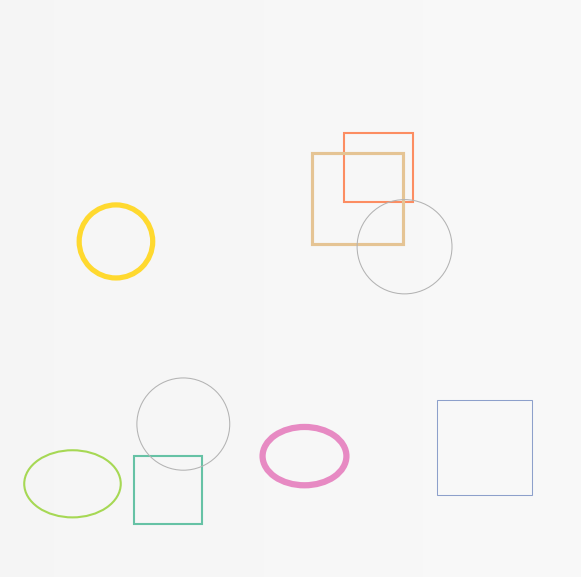[{"shape": "square", "thickness": 1, "radius": 0.29, "center": [0.289, 0.151]}, {"shape": "square", "thickness": 1, "radius": 0.3, "center": [0.651, 0.709]}, {"shape": "square", "thickness": 0.5, "radius": 0.41, "center": [0.834, 0.224]}, {"shape": "oval", "thickness": 3, "radius": 0.36, "center": [0.524, 0.209]}, {"shape": "oval", "thickness": 1, "radius": 0.42, "center": [0.125, 0.161]}, {"shape": "circle", "thickness": 2.5, "radius": 0.32, "center": [0.199, 0.581]}, {"shape": "square", "thickness": 1.5, "radius": 0.39, "center": [0.615, 0.655]}, {"shape": "circle", "thickness": 0.5, "radius": 0.4, "center": [0.315, 0.265]}, {"shape": "circle", "thickness": 0.5, "radius": 0.41, "center": [0.696, 0.572]}]